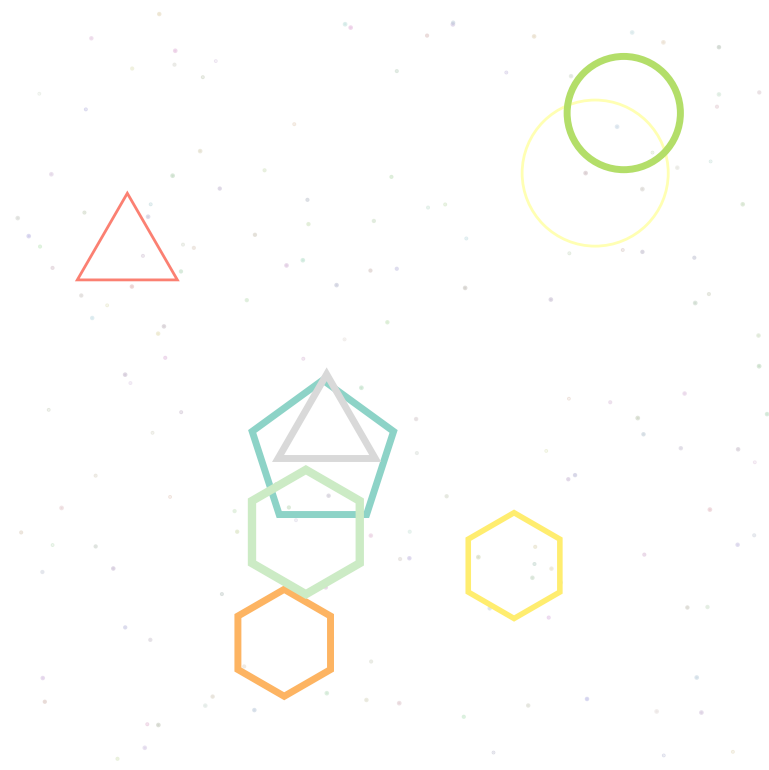[{"shape": "pentagon", "thickness": 2.5, "radius": 0.48, "center": [0.419, 0.41]}, {"shape": "circle", "thickness": 1, "radius": 0.47, "center": [0.773, 0.775]}, {"shape": "triangle", "thickness": 1, "radius": 0.38, "center": [0.165, 0.674]}, {"shape": "hexagon", "thickness": 2.5, "radius": 0.35, "center": [0.369, 0.165]}, {"shape": "circle", "thickness": 2.5, "radius": 0.37, "center": [0.81, 0.853]}, {"shape": "triangle", "thickness": 2.5, "radius": 0.36, "center": [0.424, 0.441]}, {"shape": "hexagon", "thickness": 3, "radius": 0.4, "center": [0.397, 0.309]}, {"shape": "hexagon", "thickness": 2, "radius": 0.34, "center": [0.668, 0.265]}]